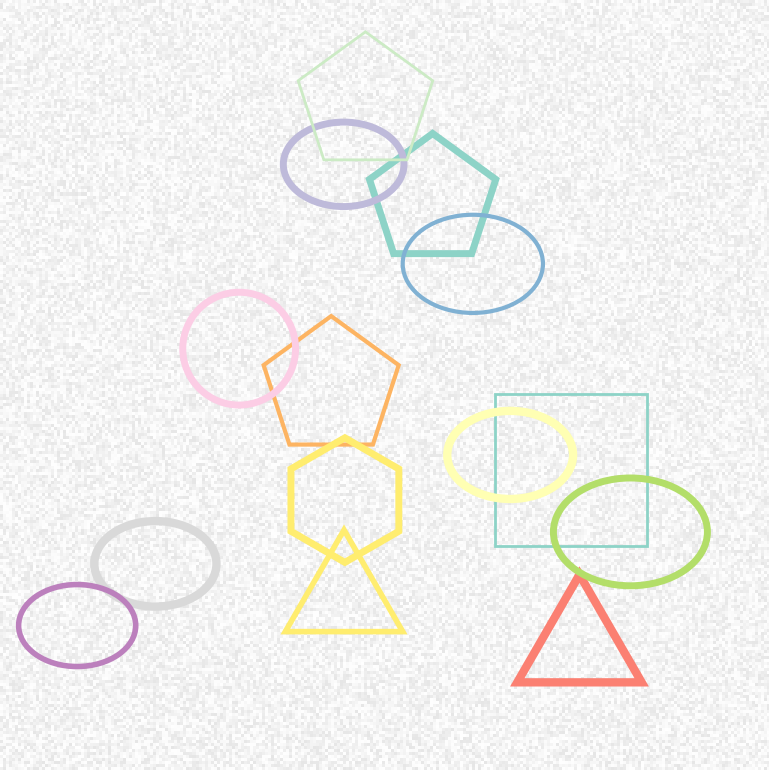[{"shape": "pentagon", "thickness": 2.5, "radius": 0.43, "center": [0.562, 0.74]}, {"shape": "square", "thickness": 1, "radius": 0.49, "center": [0.741, 0.389]}, {"shape": "oval", "thickness": 3, "radius": 0.41, "center": [0.663, 0.409]}, {"shape": "oval", "thickness": 2.5, "radius": 0.39, "center": [0.446, 0.787]}, {"shape": "triangle", "thickness": 3, "radius": 0.47, "center": [0.753, 0.16]}, {"shape": "oval", "thickness": 1.5, "radius": 0.46, "center": [0.614, 0.657]}, {"shape": "pentagon", "thickness": 1.5, "radius": 0.46, "center": [0.43, 0.497]}, {"shape": "oval", "thickness": 2.5, "radius": 0.5, "center": [0.819, 0.309]}, {"shape": "circle", "thickness": 2.5, "radius": 0.37, "center": [0.311, 0.547]}, {"shape": "oval", "thickness": 3, "radius": 0.4, "center": [0.202, 0.268]}, {"shape": "oval", "thickness": 2, "radius": 0.38, "center": [0.1, 0.188]}, {"shape": "pentagon", "thickness": 1, "radius": 0.46, "center": [0.475, 0.867]}, {"shape": "triangle", "thickness": 2, "radius": 0.44, "center": [0.447, 0.224]}, {"shape": "hexagon", "thickness": 2.5, "radius": 0.4, "center": [0.448, 0.351]}]